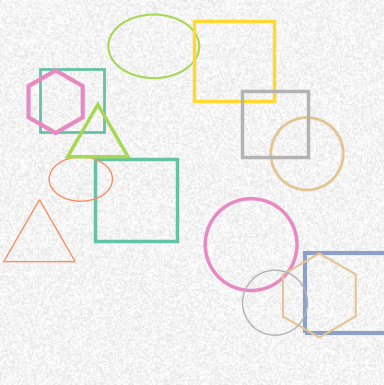[{"shape": "square", "thickness": 2.5, "radius": 0.53, "center": [0.354, 0.481]}, {"shape": "square", "thickness": 2, "radius": 0.41, "center": [0.186, 0.739]}, {"shape": "triangle", "thickness": 1, "radius": 0.54, "center": [0.102, 0.374]}, {"shape": "oval", "thickness": 1, "radius": 0.41, "center": [0.21, 0.535]}, {"shape": "square", "thickness": 3, "radius": 0.52, "center": [0.896, 0.239]}, {"shape": "hexagon", "thickness": 3, "radius": 0.41, "center": [0.144, 0.736]}, {"shape": "circle", "thickness": 2.5, "radius": 0.6, "center": [0.652, 0.365]}, {"shape": "triangle", "thickness": 2.5, "radius": 0.45, "center": [0.254, 0.638]}, {"shape": "oval", "thickness": 1.5, "radius": 0.59, "center": [0.399, 0.88]}, {"shape": "square", "thickness": 2.5, "radius": 0.52, "center": [0.607, 0.841]}, {"shape": "circle", "thickness": 2, "radius": 0.47, "center": [0.797, 0.601]}, {"shape": "hexagon", "thickness": 1.5, "radius": 0.55, "center": [0.829, 0.233]}, {"shape": "circle", "thickness": 1, "radius": 0.42, "center": [0.714, 0.214]}, {"shape": "square", "thickness": 2.5, "radius": 0.43, "center": [0.715, 0.678]}]